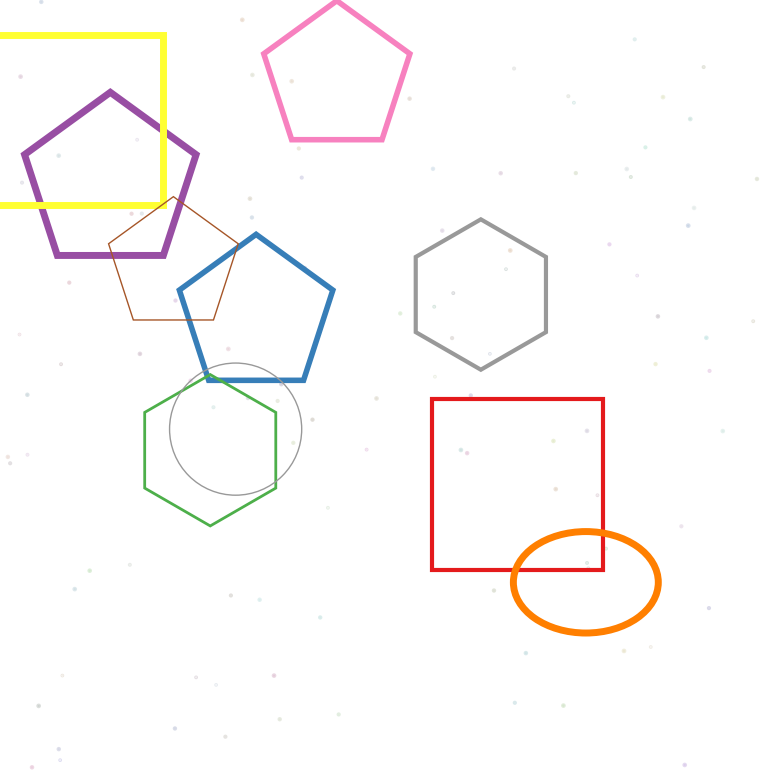[{"shape": "square", "thickness": 1.5, "radius": 0.55, "center": [0.672, 0.371]}, {"shape": "pentagon", "thickness": 2, "radius": 0.52, "center": [0.333, 0.591]}, {"shape": "hexagon", "thickness": 1, "radius": 0.49, "center": [0.273, 0.415]}, {"shape": "pentagon", "thickness": 2.5, "radius": 0.59, "center": [0.143, 0.763]}, {"shape": "oval", "thickness": 2.5, "radius": 0.47, "center": [0.761, 0.244]}, {"shape": "square", "thickness": 2.5, "radius": 0.55, "center": [0.101, 0.844]}, {"shape": "pentagon", "thickness": 0.5, "radius": 0.44, "center": [0.225, 0.656]}, {"shape": "pentagon", "thickness": 2, "radius": 0.5, "center": [0.437, 0.899]}, {"shape": "circle", "thickness": 0.5, "radius": 0.43, "center": [0.306, 0.443]}, {"shape": "hexagon", "thickness": 1.5, "radius": 0.49, "center": [0.624, 0.617]}]